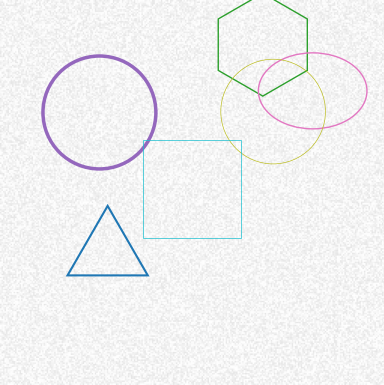[{"shape": "triangle", "thickness": 1.5, "radius": 0.6, "center": [0.28, 0.345]}, {"shape": "hexagon", "thickness": 1, "radius": 0.67, "center": [0.683, 0.884]}, {"shape": "circle", "thickness": 2.5, "radius": 0.73, "center": [0.258, 0.708]}, {"shape": "oval", "thickness": 1, "radius": 0.71, "center": [0.812, 0.764]}, {"shape": "circle", "thickness": 0.5, "radius": 0.68, "center": [0.709, 0.71]}, {"shape": "square", "thickness": 0.5, "radius": 0.64, "center": [0.5, 0.508]}]